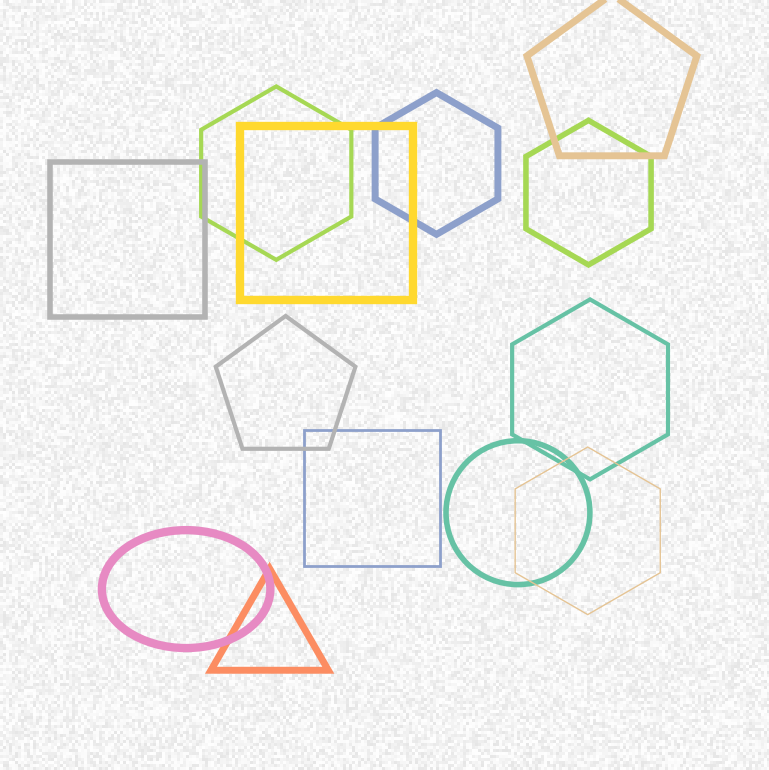[{"shape": "hexagon", "thickness": 1.5, "radius": 0.58, "center": [0.766, 0.494]}, {"shape": "circle", "thickness": 2, "radius": 0.47, "center": [0.673, 0.334]}, {"shape": "triangle", "thickness": 2.5, "radius": 0.44, "center": [0.35, 0.174]}, {"shape": "hexagon", "thickness": 2.5, "radius": 0.46, "center": [0.567, 0.788]}, {"shape": "square", "thickness": 1, "radius": 0.44, "center": [0.483, 0.354]}, {"shape": "oval", "thickness": 3, "radius": 0.55, "center": [0.242, 0.235]}, {"shape": "hexagon", "thickness": 2, "radius": 0.47, "center": [0.764, 0.75]}, {"shape": "hexagon", "thickness": 1.5, "radius": 0.56, "center": [0.359, 0.775]}, {"shape": "square", "thickness": 3, "radius": 0.56, "center": [0.424, 0.723]}, {"shape": "hexagon", "thickness": 0.5, "radius": 0.54, "center": [0.763, 0.311]}, {"shape": "pentagon", "thickness": 2.5, "radius": 0.58, "center": [0.795, 0.892]}, {"shape": "square", "thickness": 2, "radius": 0.5, "center": [0.166, 0.689]}, {"shape": "pentagon", "thickness": 1.5, "radius": 0.48, "center": [0.371, 0.494]}]